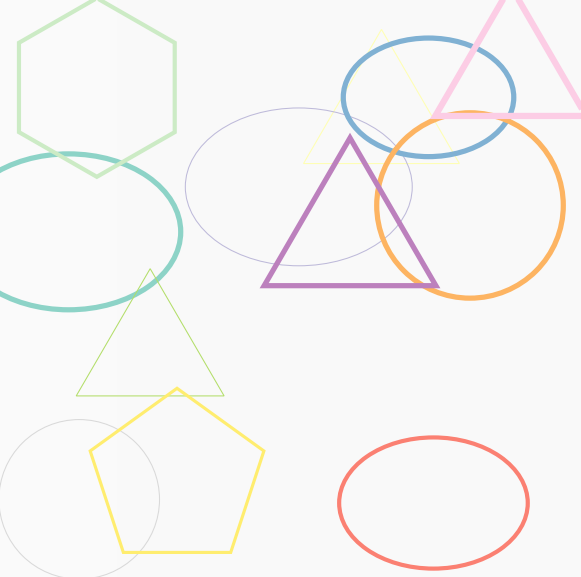[{"shape": "oval", "thickness": 2.5, "radius": 0.96, "center": [0.118, 0.598]}, {"shape": "triangle", "thickness": 0.5, "radius": 0.77, "center": [0.656, 0.793]}, {"shape": "oval", "thickness": 0.5, "radius": 0.98, "center": [0.514, 0.676]}, {"shape": "oval", "thickness": 2, "radius": 0.81, "center": [0.746, 0.128]}, {"shape": "oval", "thickness": 2.5, "radius": 0.73, "center": [0.737, 0.831]}, {"shape": "circle", "thickness": 2.5, "radius": 0.8, "center": [0.809, 0.643]}, {"shape": "triangle", "thickness": 0.5, "radius": 0.73, "center": [0.258, 0.387]}, {"shape": "triangle", "thickness": 3, "radius": 0.75, "center": [0.879, 0.873]}, {"shape": "circle", "thickness": 0.5, "radius": 0.69, "center": [0.136, 0.134]}, {"shape": "triangle", "thickness": 2.5, "radius": 0.85, "center": [0.602, 0.59]}, {"shape": "hexagon", "thickness": 2, "radius": 0.77, "center": [0.167, 0.848]}, {"shape": "pentagon", "thickness": 1.5, "radius": 0.79, "center": [0.305, 0.17]}]